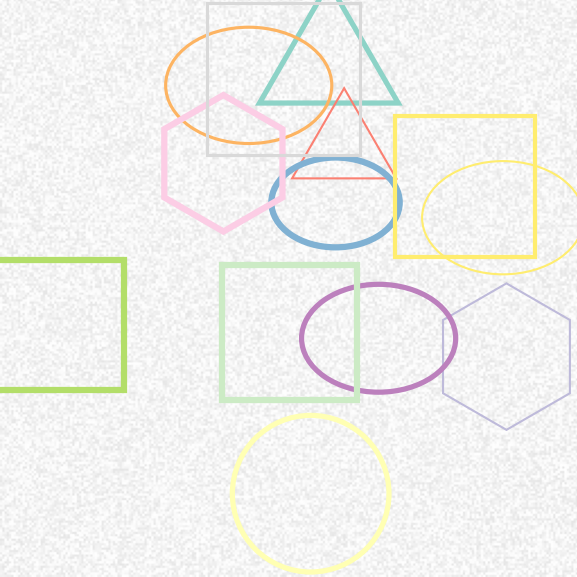[{"shape": "triangle", "thickness": 2.5, "radius": 0.69, "center": [0.569, 0.89]}, {"shape": "circle", "thickness": 2.5, "radius": 0.68, "center": [0.538, 0.144]}, {"shape": "hexagon", "thickness": 1, "radius": 0.63, "center": [0.877, 0.382]}, {"shape": "triangle", "thickness": 1, "radius": 0.52, "center": [0.596, 0.742]}, {"shape": "oval", "thickness": 3, "radius": 0.56, "center": [0.581, 0.649]}, {"shape": "oval", "thickness": 1.5, "radius": 0.72, "center": [0.431, 0.851]}, {"shape": "square", "thickness": 3, "radius": 0.57, "center": [0.102, 0.436]}, {"shape": "hexagon", "thickness": 3, "radius": 0.59, "center": [0.387, 0.716]}, {"shape": "square", "thickness": 1.5, "radius": 0.66, "center": [0.491, 0.862]}, {"shape": "oval", "thickness": 2.5, "radius": 0.67, "center": [0.656, 0.413]}, {"shape": "square", "thickness": 3, "radius": 0.58, "center": [0.501, 0.423]}, {"shape": "oval", "thickness": 1, "radius": 0.7, "center": [0.871, 0.622]}, {"shape": "square", "thickness": 2, "radius": 0.61, "center": [0.806, 0.676]}]